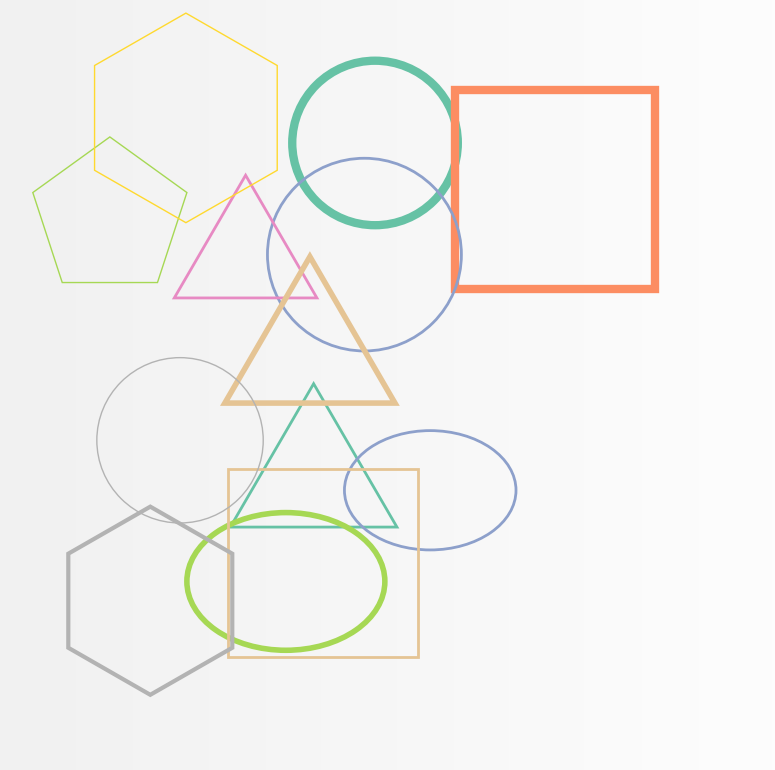[{"shape": "triangle", "thickness": 1, "radius": 0.62, "center": [0.405, 0.378]}, {"shape": "circle", "thickness": 3, "radius": 0.53, "center": [0.484, 0.814]}, {"shape": "square", "thickness": 3, "radius": 0.65, "center": [0.716, 0.754]}, {"shape": "circle", "thickness": 1, "radius": 0.63, "center": [0.47, 0.669]}, {"shape": "oval", "thickness": 1, "radius": 0.55, "center": [0.555, 0.363]}, {"shape": "triangle", "thickness": 1, "radius": 0.53, "center": [0.317, 0.666]}, {"shape": "oval", "thickness": 2, "radius": 0.64, "center": [0.369, 0.245]}, {"shape": "pentagon", "thickness": 0.5, "radius": 0.52, "center": [0.142, 0.718]}, {"shape": "hexagon", "thickness": 0.5, "radius": 0.68, "center": [0.24, 0.847]}, {"shape": "square", "thickness": 1, "radius": 0.61, "center": [0.417, 0.269]}, {"shape": "triangle", "thickness": 2, "radius": 0.63, "center": [0.4, 0.54]}, {"shape": "circle", "thickness": 0.5, "radius": 0.54, "center": [0.232, 0.428]}, {"shape": "hexagon", "thickness": 1.5, "radius": 0.61, "center": [0.194, 0.22]}]